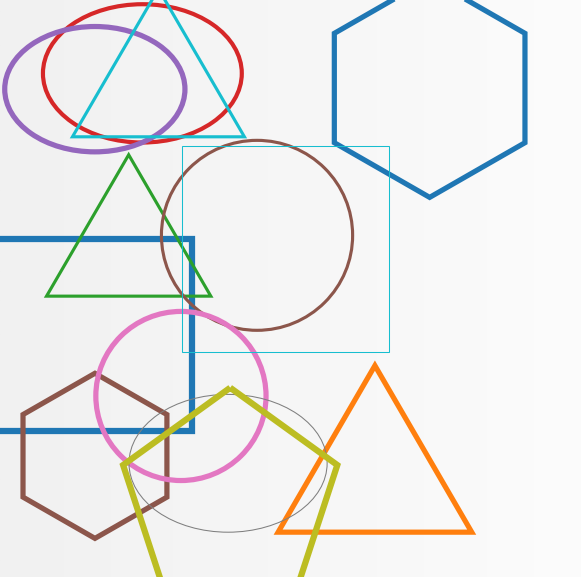[{"shape": "square", "thickness": 3, "radius": 0.83, "center": [0.163, 0.42]}, {"shape": "hexagon", "thickness": 2.5, "radius": 0.95, "center": [0.739, 0.847]}, {"shape": "triangle", "thickness": 2.5, "radius": 0.96, "center": [0.645, 0.174]}, {"shape": "triangle", "thickness": 1.5, "radius": 0.82, "center": [0.221, 0.568]}, {"shape": "oval", "thickness": 2, "radius": 0.86, "center": [0.245, 0.872]}, {"shape": "oval", "thickness": 2.5, "radius": 0.78, "center": [0.163, 0.845]}, {"shape": "circle", "thickness": 1.5, "radius": 0.82, "center": [0.442, 0.592]}, {"shape": "hexagon", "thickness": 2.5, "radius": 0.71, "center": [0.163, 0.21]}, {"shape": "circle", "thickness": 2.5, "radius": 0.73, "center": [0.311, 0.313]}, {"shape": "oval", "thickness": 0.5, "radius": 0.85, "center": [0.392, 0.197]}, {"shape": "pentagon", "thickness": 3, "radius": 0.97, "center": [0.396, 0.134]}, {"shape": "square", "thickness": 0.5, "radius": 0.89, "center": [0.491, 0.568]}, {"shape": "triangle", "thickness": 1.5, "radius": 0.85, "center": [0.273, 0.848]}]